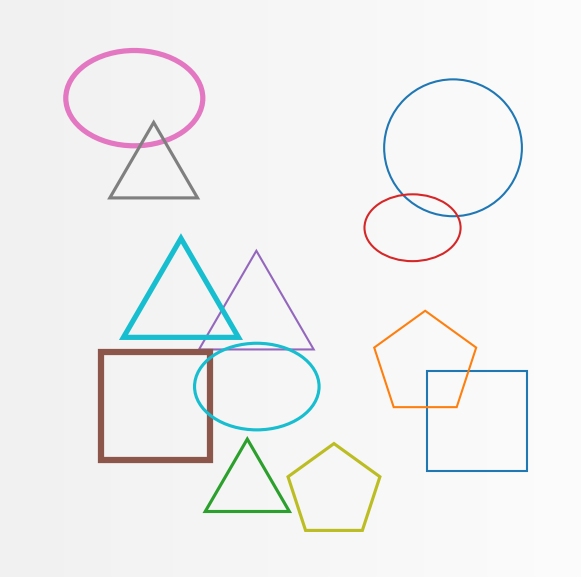[{"shape": "circle", "thickness": 1, "radius": 0.59, "center": [0.779, 0.743]}, {"shape": "square", "thickness": 1, "radius": 0.43, "center": [0.82, 0.271]}, {"shape": "pentagon", "thickness": 1, "radius": 0.46, "center": [0.732, 0.369]}, {"shape": "triangle", "thickness": 1.5, "radius": 0.42, "center": [0.425, 0.155]}, {"shape": "oval", "thickness": 1, "radius": 0.41, "center": [0.71, 0.605]}, {"shape": "triangle", "thickness": 1, "radius": 0.57, "center": [0.441, 0.451]}, {"shape": "square", "thickness": 3, "radius": 0.47, "center": [0.267, 0.296]}, {"shape": "oval", "thickness": 2.5, "radius": 0.59, "center": [0.231, 0.829]}, {"shape": "triangle", "thickness": 1.5, "radius": 0.44, "center": [0.264, 0.7]}, {"shape": "pentagon", "thickness": 1.5, "radius": 0.42, "center": [0.575, 0.148]}, {"shape": "oval", "thickness": 1.5, "radius": 0.54, "center": [0.442, 0.33]}, {"shape": "triangle", "thickness": 2.5, "radius": 0.57, "center": [0.311, 0.472]}]